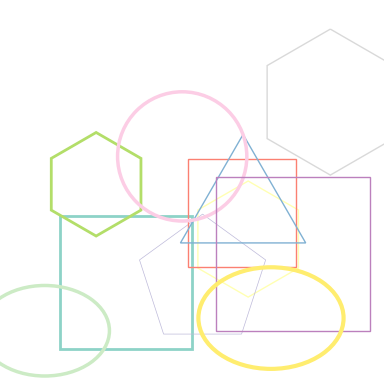[{"shape": "square", "thickness": 2, "radius": 0.86, "center": [0.327, 0.266]}, {"shape": "hexagon", "thickness": 1, "radius": 0.75, "center": [0.645, 0.379]}, {"shape": "pentagon", "thickness": 0.5, "radius": 0.86, "center": [0.526, 0.272]}, {"shape": "square", "thickness": 1, "radius": 0.7, "center": [0.628, 0.447]}, {"shape": "triangle", "thickness": 1, "radius": 0.94, "center": [0.631, 0.463]}, {"shape": "hexagon", "thickness": 2, "radius": 0.67, "center": [0.25, 0.521]}, {"shape": "circle", "thickness": 2.5, "radius": 0.84, "center": [0.473, 0.594]}, {"shape": "hexagon", "thickness": 1, "radius": 0.95, "center": [0.858, 0.735]}, {"shape": "square", "thickness": 1, "radius": 1.0, "center": [0.761, 0.34]}, {"shape": "oval", "thickness": 2.5, "radius": 0.84, "center": [0.116, 0.141]}, {"shape": "oval", "thickness": 3, "radius": 0.94, "center": [0.704, 0.174]}]